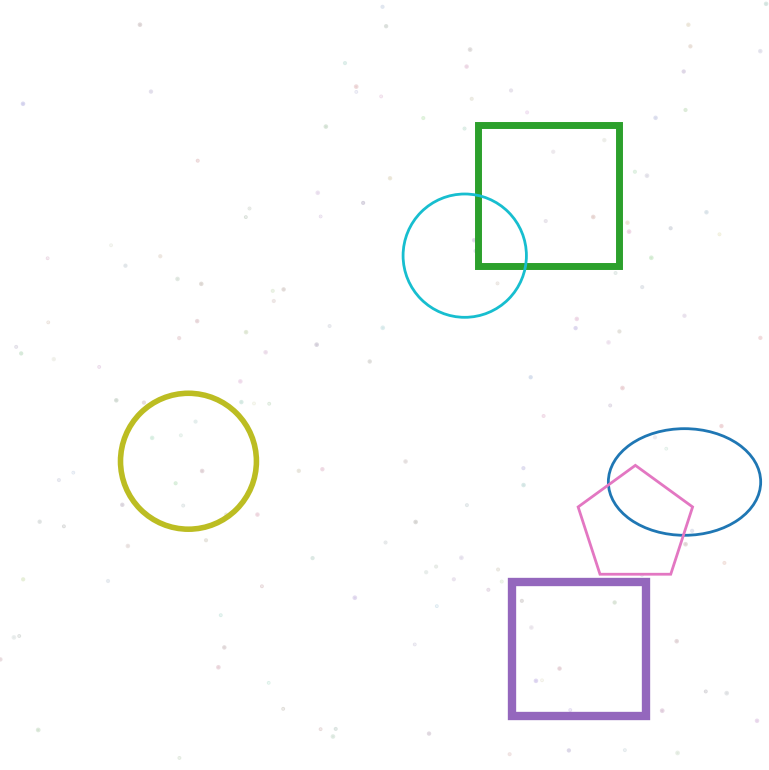[{"shape": "oval", "thickness": 1, "radius": 0.49, "center": [0.889, 0.374]}, {"shape": "square", "thickness": 2.5, "radius": 0.46, "center": [0.713, 0.746]}, {"shape": "square", "thickness": 3, "radius": 0.44, "center": [0.752, 0.157]}, {"shape": "pentagon", "thickness": 1, "radius": 0.39, "center": [0.825, 0.317]}, {"shape": "circle", "thickness": 2, "radius": 0.44, "center": [0.245, 0.401]}, {"shape": "circle", "thickness": 1, "radius": 0.4, "center": [0.604, 0.668]}]